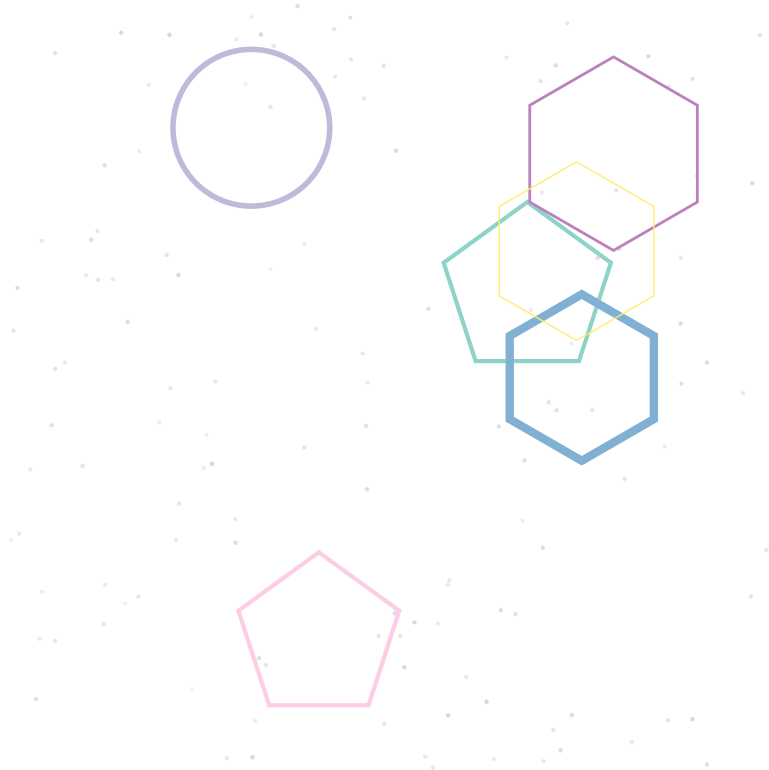[{"shape": "pentagon", "thickness": 1.5, "radius": 0.57, "center": [0.685, 0.623]}, {"shape": "circle", "thickness": 2, "radius": 0.51, "center": [0.326, 0.834]}, {"shape": "hexagon", "thickness": 3, "radius": 0.54, "center": [0.756, 0.51]}, {"shape": "pentagon", "thickness": 1.5, "radius": 0.55, "center": [0.414, 0.173]}, {"shape": "hexagon", "thickness": 1, "radius": 0.63, "center": [0.797, 0.8]}, {"shape": "hexagon", "thickness": 0.5, "radius": 0.58, "center": [0.749, 0.674]}]